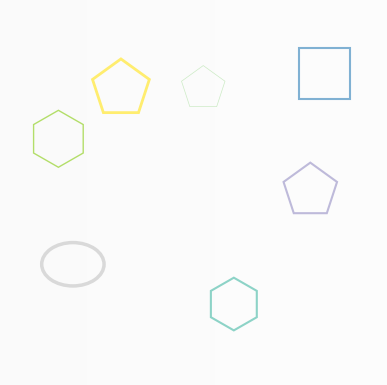[{"shape": "hexagon", "thickness": 1.5, "radius": 0.34, "center": [0.603, 0.21]}, {"shape": "pentagon", "thickness": 1.5, "radius": 0.36, "center": [0.801, 0.505]}, {"shape": "square", "thickness": 1.5, "radius": 0.33, "center": [0.837, 0.809]}, {"shape": "hexagon", "thickness": 1, "radius": 0.37, "center": [0.151, 0.64]}, {"shape": "oval", "thickness": 2.5, "radius": 0.4, "center": [0.188, 0.314]}, {"shape": "pentagon", "thickness": 0.5, "radius": 0.29, "center": [0.525, 0.771]}, {"shape": "pentagon", "thickness": 2, "radius": 0.39, "center": [0.312, 0.77]}]